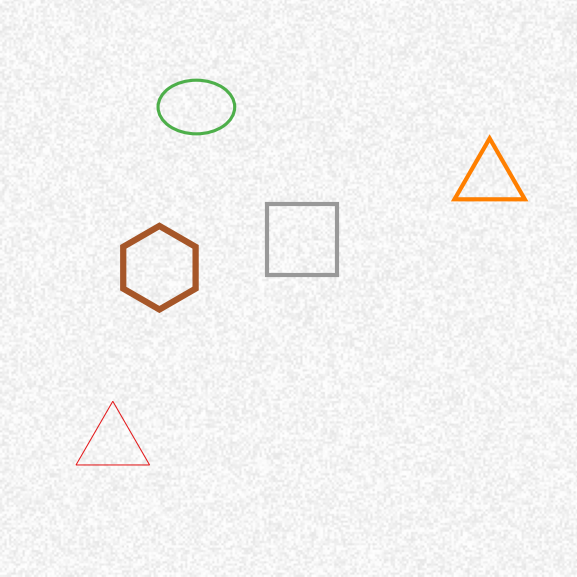[{"shape": "triangle", "thickness": 0.5, "radius": 0.37, "center": [0.195, 0.231]}, {"shape": "oval", "thickness": 1.5, "radius": 0.33, "center": [0.34, 0.814]}, {"shape": "triangle", "thickness": 2, "radius": 0.35, "center": [0.848, 0.689]}, {"shape": "hexagon", "thickness": 3, "radius": 0.36, "center": [0.276, 0.536]}, {"shape": "square", "thickness": 2, "radius": 0.31, "center": [0.523, 0.585]}]